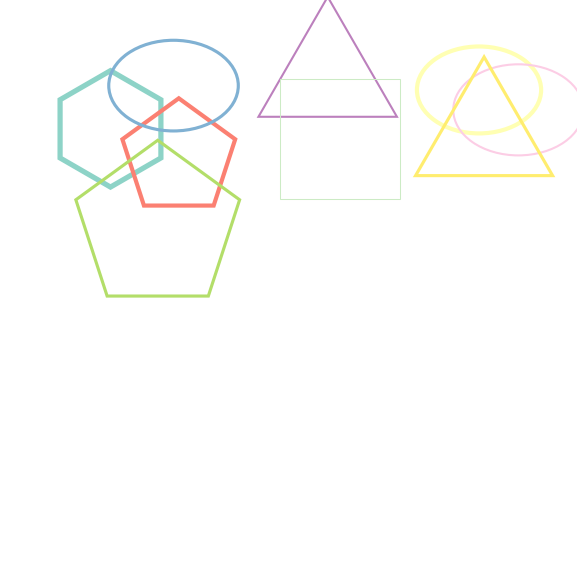[{"shape": "hexagon", "thickness": 2.5, "radius": 0.5, "center": [0.191, 0.776]}, {"shape": "oval", "thickness": 2, "radius": 0.54, "center": [0.829, 0.843]}, {"shape": "pentagon", "thickness": 2, "radius": 0.51, "center": [0.31, 0.726]}, {"shape": "oval", "thickness": 1.5, "radius": 0.56, "center": [0.3, 0.851]}, {"shape": "pentagon", "thickness": 1.5, "radius": 0.75, "center": [0.273, 0.607]}, {"shape": "oval", "thickness": 1, "radius": 0.56, "center": [0.898, 0.809]}, {"shape": "triangle", "thickness": 1, "radius": 0.69, "center": [0.567, 0.866]}, {"shape": "square", "thickness": 0.5, "radius": 0.52, "center": [0.589, 0.759]}, {"shape": "triangle", "thickness": 1.5, "radius": 0.68, "center": [0.838, 0.764]}]